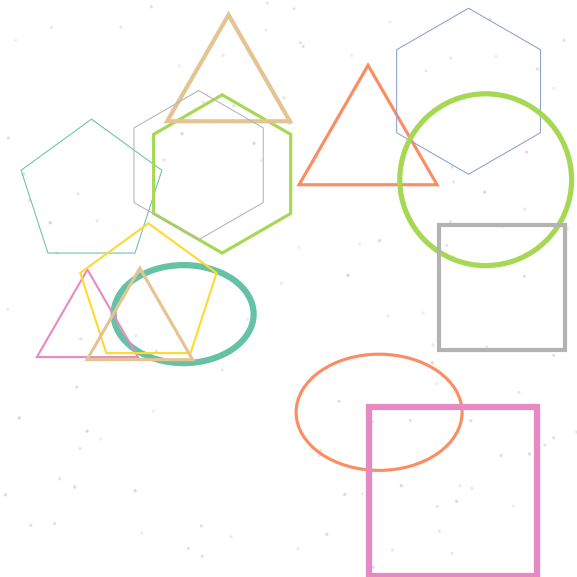[{"shape": "oval", "thickness": 3, "radius": 0.61, "center": [0.318, 0.455]}, {"shape": "pentagon", "thickness": 0.5, "radius": 0.64, "center": [0.158, 0.665]}, {"shape": "triangle", "thickness": 1.5, "radius": 0.69, "center": [0.637, 0.748]}, {"shape": "oval", "thickness": 1.5, "radius": 0.72, "center": [0.656, 0.285]}, {"shape": "hexagon", "thickness": 0.5, "radius": 0.72, "center": [0.811, 0.841]}, {"shape": "square", "thickness": 3, "radius": 0.73, "center": [0.784, 0.148]}, {"shape": "triangle", "thickness": 1, "radius": 0.51, "center": [0.151, 0.431]}, {"shape": "circle", "thickness": 2.5, "radius": 0.74, "center": [0.841, 0.688]}, {"shape": "hexagon", "thickness": 1.5, "radius": 0.69, "center": [0.385, 0.698]}, {"shape": "pentagon", "thickness": 1, "radius": 0.62, "center": [0.257, 0.488]}, {"shape": "triangle", "thickness": 2, "radius": 0.61, "center": [0.396, 0.851]}, {"shape": "triangle", "thickness": 1.5, "radius": 0.53, "center": [0.242, 0.429]}, {"shape": "square", "thickness": 2, "radius": 0.54, "center": [0.869, 0.501]}, {"shape": "hexagon", "thickness": 0.5, "radius": 0.65, "center": [0.344, 0.713]}]